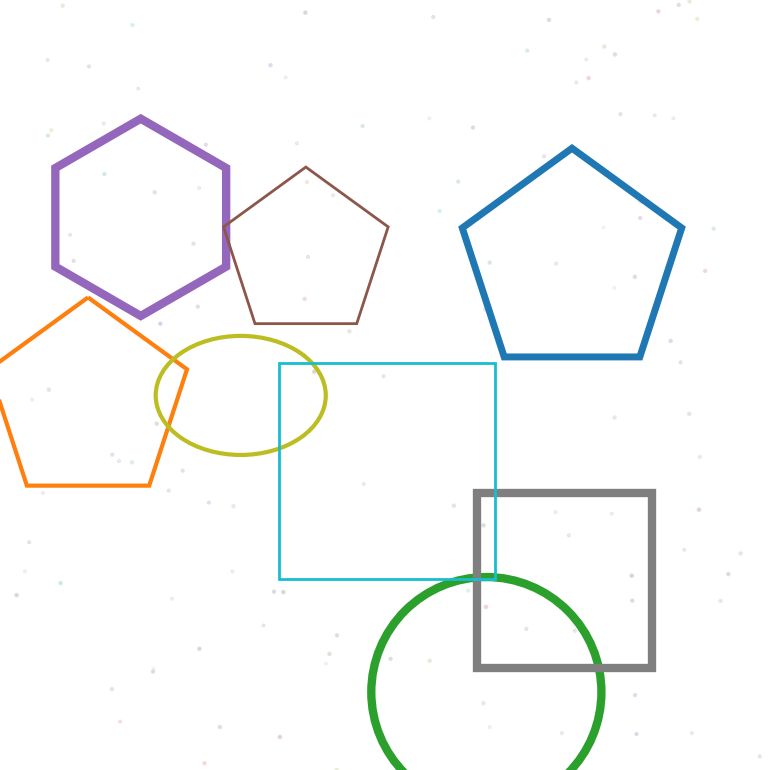[{"shape": "pentagon", "thickness": 2.5, "radius": 0.75, "center": [0.743, 0.658]}, {"shape": "pentagon", "thickness": 1.5, "radius": 0.68, "center": [0.114, 0.479]}, {"shape": "circle", "thickness": 3, "radius": 0.75, "center": [0.632, 0.101]}, {"shape": "hexagon", "thickness": 3, "radius": 0.64, "center": [0.183, 0.718]}, {"shape": "pentagon", "thickness": 1, "radius": 0.56, "center": [0.397, 0.671]}, {"shape": "square", "thickness": 3, "radius": 0.57, "center": [0.733, 0.247]}, {"shape": "oval", "thickness": 1.5, "radius": 0.55, "center": [0.313, 0.486]}, {"shape": "square", "thickness": 1, "radius": 0.7, "center": [0.503, 0.388]}]